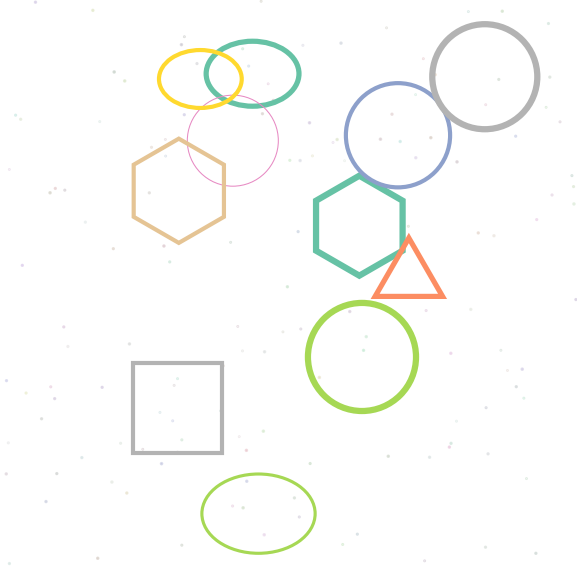[{"shape": "hexagon", "thickness": 3, "radius": 0.43, "center": [0.622, 0.608]}, {"shape": "oval", "thickness": 2.5, "radius": 0.4, "center": [0.437, 0.871]}, {"shape": "triangle", "thickness": 2.5, "radius": 0.34, "center": [0.708, 0.52]}, {"shape": "circle", "thickness": 2, "radius": 0.45, "center": [0.689, 0.765]}, {"shape": "circle", "thickness": 0.5, "radius": 0.39, "center": [0.403, 0.756]}, {"shape": "oval", "thickness": 1.5, "radius": 0.49, "center": [0.448, 0.11]}, {"shape": "circle", "thickness": 3, "radius": 0.47, "center": [0.627, 0.381]}, {"shape": "oval", "thickness": 2, "radius": 0.36, "center": [0.347, 0.862]}, {"shape": "hexagon", "thickness": 2, "radius": 0.45, "center": [0.31, 0.669]}, {"shape": "circle", "thickness": 3, "radius": 0.45, "center": [0.839, 0.866]}, {"shape": "square", "thickness": 2, "radius": 0.39, "center": [0.307, 0.293]}]